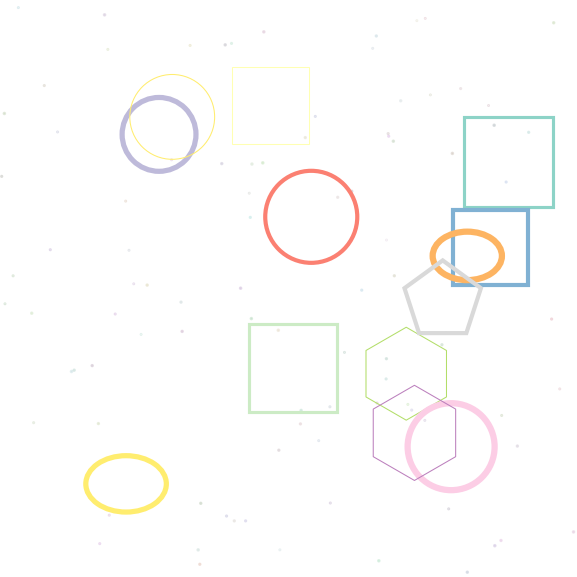[{"shape": "square", "thickness": 1.5, "radius": 0.39, "center": [0.88, 0.718]}, {"shape": "square", "thickness": 0.5, "radius": 0.33, "center": [0.469, 0.817]}, {"shape": "circle", "thickness": 2.5, "radius": 0.32, "center": [0.275, 0.766]}, {"shape": "circle", "thickness": 2, "radius": 0.4, "center": [0.539, 0.624]}, {"shape": "square", "thickness": 2, "radius": 0.32, "center": [0.85, 0.571]}, {"shape": "oval", "thickness": 3, "radius": 0.3, "center": [0.809, 0.556]}, {"shape": "hexagon", "thickness": 0.5, "radius": 0.4, "center": [0.703, 0.352]}, {"shape": "circle", "thickness": 3, "radius": 0.38, "center": [0.781, 0.226]}, {"shape": "pentagon", "thickness": 2, "radius": 0.35, "center": [0.767, 0.479]}, {"shape": "hexagon", "thickness": 0.5, "radius": 0.41, "center": [0.718, 0.25]}, {"shape": "square", "thickness": 1.5, "radius": 0.38, "center": [0.508, 0.362]}, {"shape": "oval", "thickness": 2.5, "radius": 0.35, "center": [0.218, 0.161]}, {"shape": "circle", "thickness": 0.5, "radius": 0.37, "center": [0.298, 0.797]}]